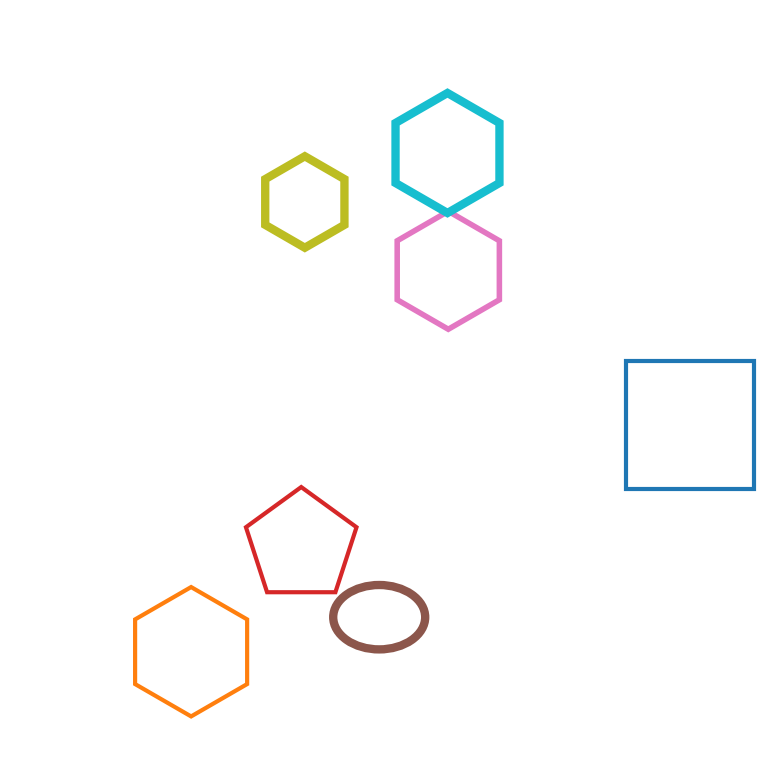[{"shape": "square", "thickness": 1.5, "radius": 0.42, "center": [0.897, 0.447]}, {"shape": "hexagon", "thickness": 1.5, "radius": 0.42, "center": [0.248, 0.154]}, {"shape": "pentagon", "thickness": 1.5, "radius": 0.38, "center": [0.391, 0.292]}, {"shape": "oval", "thickness": 3, "radius": 0.3, "center": [0.492, 0.198]}, {"shape": "hexagon", "thickness": 2, "radius": 0.38, "center": [0.582, 0.649]}, {"shape": "hexagon", "thickness": 3, "radius": 0.3, "center": [0.396, 0.738]}, {"shape": "hexagon", "thickness": 3, "radius": 0.39, "center": [0.581, 0.801]}]